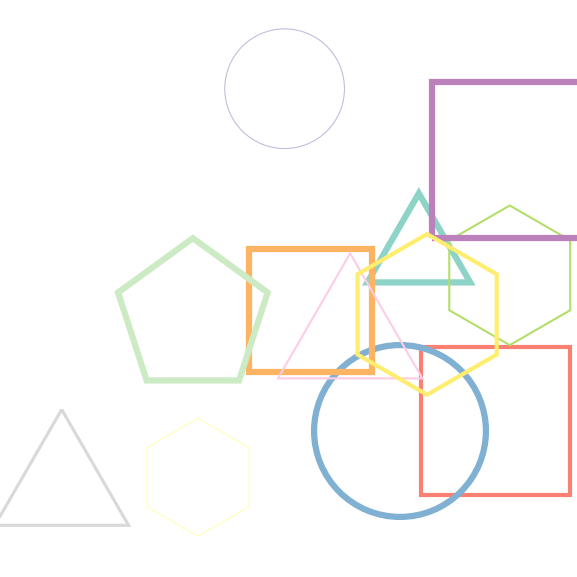[{"shape": "triangle", "thickness": 3, "radius": 0.51, "center": [0.725, 0.562]}, {"shape": "hexagon", "thickness": 0.5, "radius": 0.51, "center": [0.343, 0.173]}, {"shape": "circle", "thickness": 0.5, "radius": 0.52, "center": [0.493, 0.846]}, {"shape": "square", "thickness": 2, "radius": 0.64, "center": [0.857, 0.27]}, {"shape": "circle", "thickness": 3, "radius": 0.74, "center": [0.693, 0.253]}, {"shape": "square", "thickness": 3, "radius": 0.53, "center": [0.538, 0.461]}, {"shape": "hexagon", "thickness": 1, "radius": 0.6, "center": [0.883, 0.522]}, {"shape": "triangle", "thickness": 1, "radius": 0.72, "center": [0.606, 0.416]}, {"shape": "triangle", "thickness": 1.5, "radius": 0.67, "center": [0.107, 0.156]}, {"shape": "square", "thickness": 3, "radius": 0.68, "center": [0.884, 0.722]}, {"shape": "pentagon", "thickness": 3, "radius": 0.68, "center": [0.334, 0.451]}, {"shape": "hexagon", "thickness": 2, "radius": 0.7, "center": [0.74, 0.455]}]